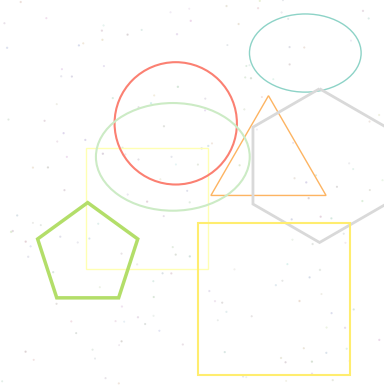[{"shape": "oval", "thickness": 1, "radius": 0.73, "center": [0.793, 0.862]}, {"shape": "square", "thickness": 1, "radius": 0.79, "center": [0.382, 0.459]}, {"shape": "circle", "thickness": 1.5, "radius": 0.79, "center": [0.456, 0.68]}, {"shape": "triangle", "thickness": 1, "radius": 0.86, "center": [0.697, 0.579]}, {"shape": "pentagon", "thickness": 2.5, "radius": 0.68, "center": [0.228, 0.337]}, {"shape": "hexagon", "thickness": 2, "radius": 1.0, "center": [0.83, 0.57]}, {"shape": "oval", "thickness": 1.5, "radius": 1.0, "center": [0.449, 0.593]}, {"shape": "square", "thickness": 1.5, "radius": 0.99, "center": [0.712, 0.224]}]